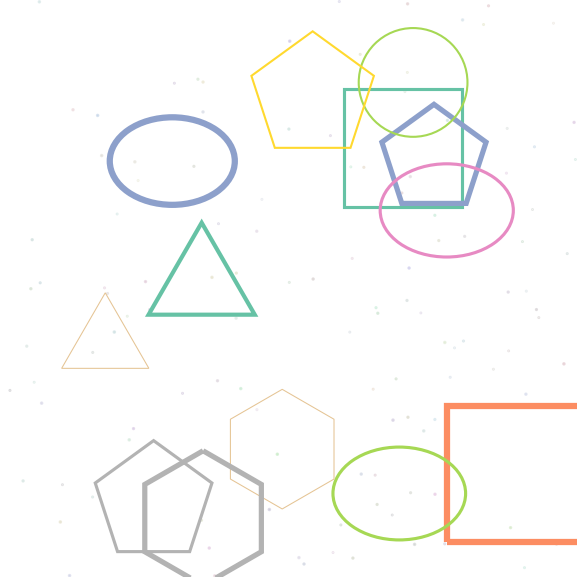[{"shape": "square", "thickness": 1.5, "radius": 0.51, "center": [0.698, 0.743]}, {"shape": "triangle", "thickness": 2, "radius": 0.53, "center": [0.349, 0.507]}, {"shape": "square", "thickness": 3, "radius": 0.59, "center": [0.892, 0.179]}, {"shape": "pentagon", "thickness": 2.5, "radius": 0.47, "center": [0.751, 0.724]}, {"shape": "oval", "thickness": 3, "radius": 0.54, "center": [0.298, 0.72]}, {"shape": "oval", "thickness": 1.5, "radius": 0.58, "center": [0.774, 0.635]}, {"shape": "oval", "thickness": 1.5, "radius": 0.57, "center": [0.691, 0.145]}, {"shape": "circle", "thickness": 1, "radius": 0.47, "center": [0.715, 0.856]}, {"shape": "pentagon", "thickness": 1, "radius": 0.56, "center": [0.541, 0.833]}, {"shape": "triangle", "thickness": 0.5, "radius": 0.44, "center": [0.182, 0.405]}, {"shape": "hexagon", "thickness": 0.5, "radius": 0.52, "center": [0.489, 0.221]}, {"shape": "pentagon", "thickness": 1.5, "radius": 0.53, "center": [0.266, 0.13]}, {"shape": "hexagon", "thickness": 2.5, "radius": 0.58, "center": [0.352, 0.102]}]